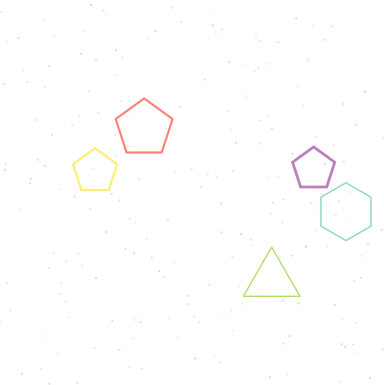[{"shape": "hexagon", "thickness": 1, "radius": 0.38, "center": [0.899, 0.45]}, {"shape": "pentagon", "thickness": 1.5, "radius": 0.39, "center": [0.374, 0.667]}, {"shape": "triangle", "thickness": 1, "radius": 0.43, "center": [0.706, 0.273]}, {"shape": "pentagon", "thickness": 2, "radius": 0.29, "center": [0.815, 0.561]}, {"shape": "pentagon", "thickness": 1.5, "radius": 0.3, "center": [0.247, 0.555]}]